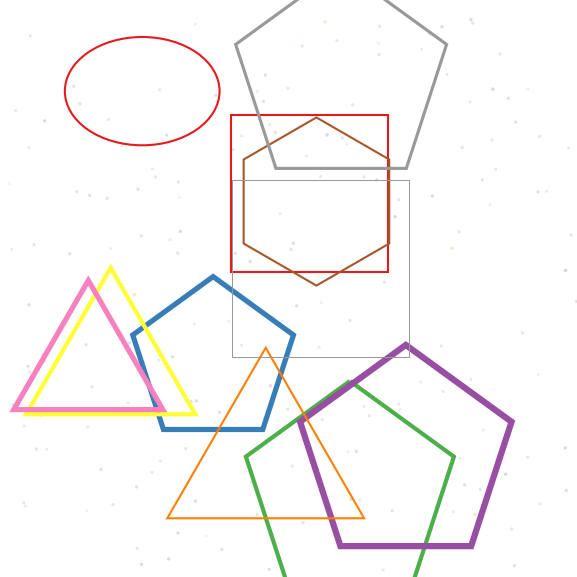[{"shape": "square", "thickness": 1, "radius": 0.68, "center": [0.536, 0.665]}, {"shape": "oval", "thickness": 1, "radius": 0.67, "center": [0.246, 0.841]}, {"shape": "pentagon", "thickness": 2.5, "radius": 0.73, "center": [0.369, 0.374]}, {"shape": "pentagon", "thickness": 2, "radius": 0.95, "center": [0.606, 0.15]}, {"shape": "pentagon", "thickness": 3, "radius": 0.96, "center": [0.703, 0.209]}, {"shape": "triangle", "thickness": 1, "radius": 0.98, "center": [0.46, 0.2]}, {"shape": "triangle", "thickness": 2, "radius": 0.85, "center": [0.192, 0.366]}, {"shape": "hexagon", "thickness": 1, "radius": 0.73, "center": [0.548, 0.65]}, {"shape": "triangle", "thickness": 2.5, "radius": 0.75, "center": [0.153, 0.364]}, {"shape": "square", "thickness": 0.5, "radius": 0.76, "center": [0.555, 0.534]}, {"shape": "pentagon", "thickness": 1.5, "radius": 0.96, "center": [0.591, 0.863]}]